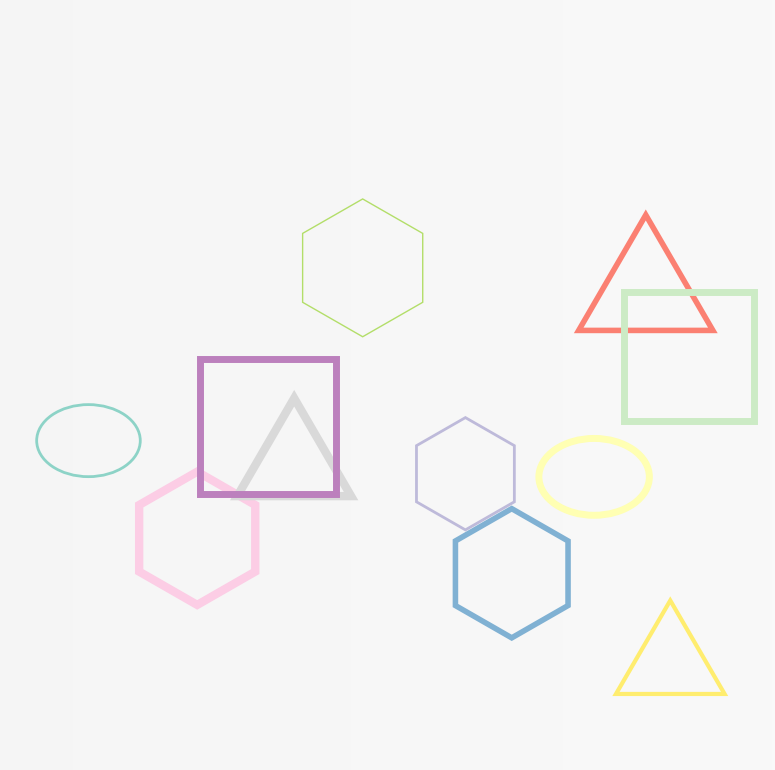[{"shape": "oval", "thickness": 1, "radius": 0.33, "center": [0.114, 0.428]}, {"shape": "oval", "thickness": 2.5, "radius": 0.36, "center": [0.767, 0.381]}, {"shape": "hexagon", "thickness": 1, "radius": 0.36, "center": [0.601, 0.385]}, {"shape": "triangle", "thickness": 2, "radius": 0.5, "center": [0.833, 0.621]}, {"shape": "hexagon", "thickness": 2, "radius": 0.42, "center": [0.66, 0.256]}, {"shape": "hexagon", "thickness": 0.5, "radius": 0.45, "center": [0.468, 0.652]}, {"shape": "hexagon", "thickness": 3, "radius": 0.43, "center": [0.254, 0.301]}, {"shape": "triangle", "thickness": 3, "radius": 0.42, "center": [0.38, 0.398]}, {"shape": "square", "thickness": 2.5, "radius": 0.44, "center": [0.346, 0.447]}, {"shape": "square", "thickness": 2.5, "radius": 0.42, "center": [0.889, 0.537]}, {"shape": "triangle", "thickness": 1.5, "radius": 0.4, "center": [0.865, 0.139]}]